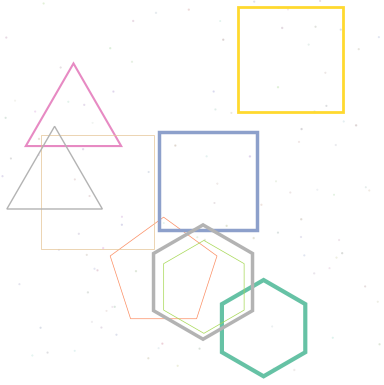[{"shape": "hexagon", "thickness": 3, "radius": 0.63, "center": [0.685, 0.148]}, {"shape": "pentagon", "thickness": 0.5, "radius": 0.73, "center": [0.425, 0.29]}, {"shape": "square", "thickness": 2.5, "radius": 0.63, "center": [0.541, 0.53]}, {"shape": "triangle", "thickness": 1.5, "radius": 0.72, "center": [0.191, 0.692]}, {"shape": "hexagon", "thickness": 0.5, "radius": 0.6, "center": [0.53, 0.255]}, {"shape": "square", "thickness": 2, "radius": 0.68, "center": [0.754, 0.845]}, {"shape": "square", "thickness": 0.5, "radius": 0.73, "center": [0.252, 0.501]}, {"shape": "hexagon", "thickness": 2.5, "radius": 0.74, "center": [0.527, 0.267]}, {"shape": "triangle", "thickness": 1, "radius": 0.72, "center": [0.142, 0.529]}]